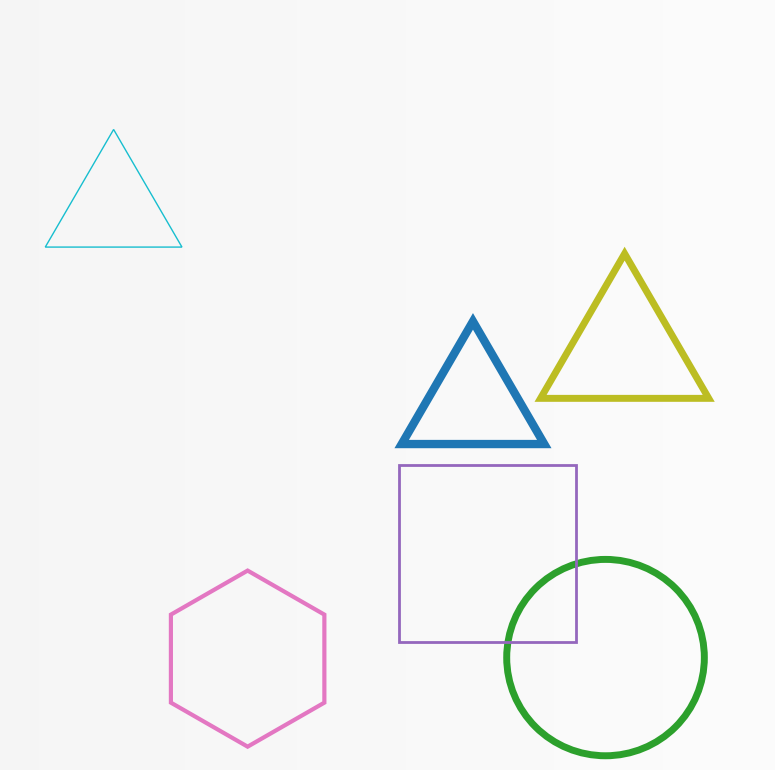[{"shape": "triangle", "thickness": 3, "radius": 0.53, "center": [0.61, 0.476]}, {"shape": "circle", "thickness": 2.5, "radius": 0.64, "center": [0.781, 0.146]}, {"shape": "square", "thickness": 1, "radius": 0.57, "center": [0.629, 0.281]}, {"shape": "hexagon", "thickness": 1.5, "radius": 0.57, "center": [0.32, 0.145]}, {"shape": "triangle", "thickness": 2.5, "radius": 0.63, "center": [0.806, 0.545]}, {"shape": "triangle", "thickness": 0.5, "radius": 0.51, "center": [0.147, 0.73]}]